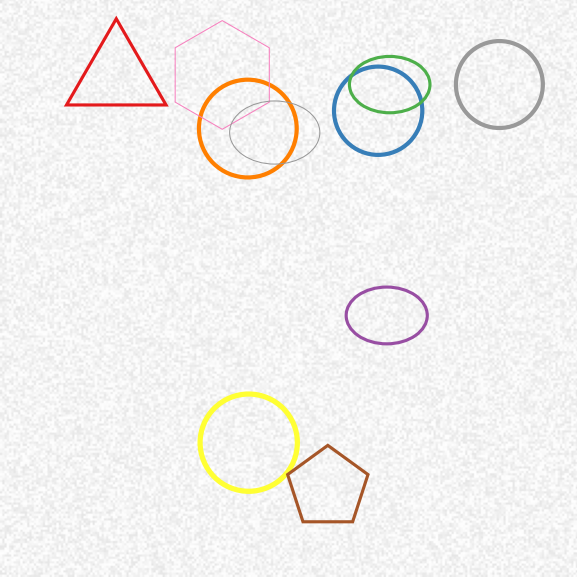[{"shape": "triangle", "thickness": 1.5, "radius": 0.5, "center": [0.201, 0.867]}, {"shape": "circle", "thickness": 2, "radius": 0.38, "center": [0.655, 0.807]}, {"shape": "oval", "thickness": 1.5, "radius": 0.35, "center": [0.675, 0.853]}, {"shape": "oval", "thickness": 1.5, "radius": 0.35, "center": [0.67, 0.453]}, {"shape": "circle", "thickness": 2, "radius": 0.42, "center": [0.429, 0.776]}, {"shape": "circle", "thickness": 2.5, "radius": 0.42, "center": [0.431, 0.233]}, {"shape": "pentagon", "thickness": 1.5, "radius": 0.37, "center": [0.568, 0.155]}, {"shape": "hexagon", "thickness": 0.5, "radius": 0.47, "center": [0.385, 0.869]}, {"shape": "oval", "thickness": 0.5, "radius": 0.39, "center": [0.476, 0.77]}, {"shape": "circle", "thickness": 2, "radius": 0.38, "center": [0.865, 0.853]}]